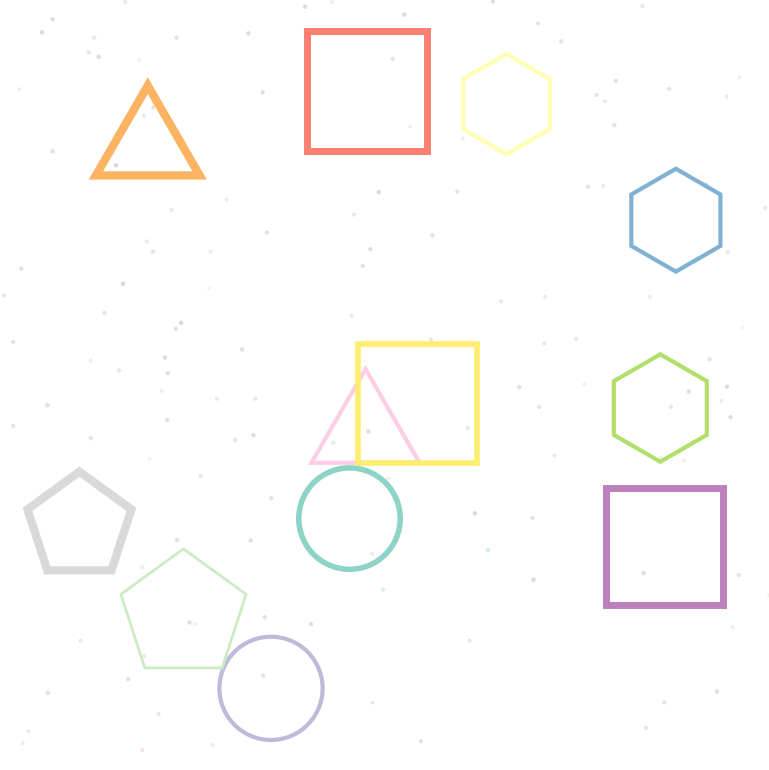[{"shape": "circle", "thickness": 2, "radius": 0.33, "center": [0.454, 0.327]}, {"shape": "hexagon", "thickness": 1.5, "radius": 0.32, "center": [0.658, 0.865]}, {"shape": "circle", "thickness": 1.5, "radius": 0.34, "center": [0.352, 0.106]}, {"shape": "square", "thickness": 2.5, "radius": 0.39, "center": [0.476, 0.882]}, {"shape": "hexagon", "thickness": 1.5, "radius": 0.33, "center": [0.878, 0.714]}, {"shape": "triangle", "thickness": 3, "radius": 0.39, "center": [0.192, 0.811]}, {"shape": "hexagon", "thickness": 1.5, "radius": 0.35, "center": [0.858, 0.47]}, {"shape": "triangle", "thickness": 1.5, "radius": 0.41, "center": [0.475, 0.44]}, {"shape": "pentagon", "thickness": 3, "radius": 0.35, "center": [0.103, 0.317]}, {"shape": "square", "thickness": 2.5, "radius": 0.38, "center": [0.863, 0.291]}, {"shape": "pentagon", "thickness": 1, "radius": 0.43, "center": [0.238, 0.202]}, {"shape": "square", "thickness": 2, "radius": 0.39, "center": [0.542, 0.476]}]